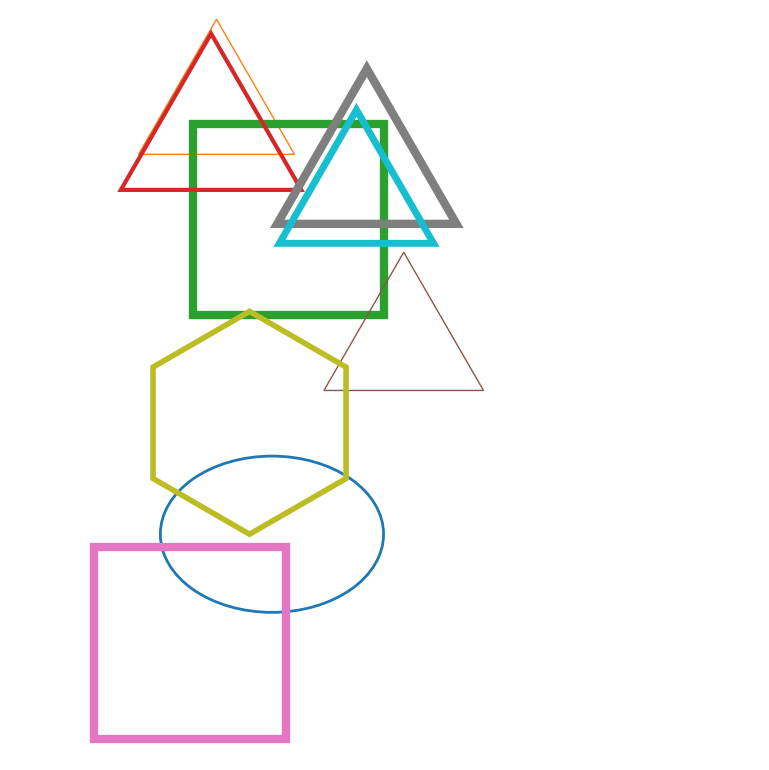[{"shape": "oval", "thickness": 1, "radius": 0.72, "center": [0.353, 0.306]}, {"shape": "triangle", "thickness": 0.5, "radius": 0.58, "center": [0.281, 0.858]}, {"shape": "square", "thickness": 3, "radius": 0.62, "center": [0.374, 0.714]}, {"shape": "triangle", "thickness": 1.5, "radius": 0.68, "center": [0.274, 0.821]}, {"shape": "triangle", "thickness": 0.5, "radius": 0.6, "center": [0.524, 0.553]}, {"shape": "square", "thickness": 3, "radius": 0.62, "center": [0.247, 0.165]}, {"shape": "triangle", "thickness": 3, "radius": 0.67, "center": [0.476, 0.776]}, {"shape": "hexagon", "thickness": 2, "radius": 0.72, "center": [0.324, 0.451]}, {"shape": "triangle", "thickness": 2.5, "radius": 0.58, "center": [0.463, 0.742]}]